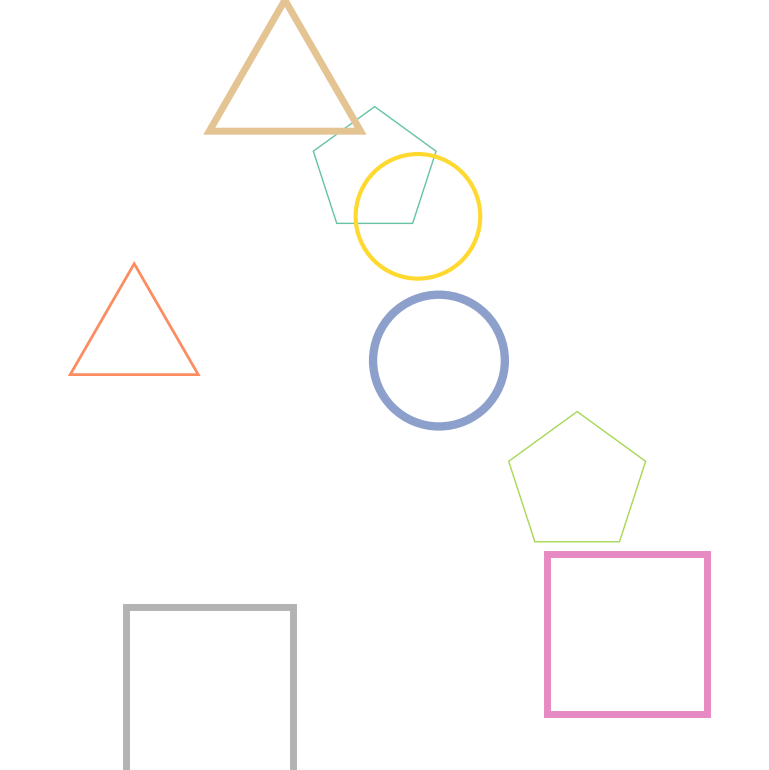[{"shape": "pentagon", "thickness": 0.5, "radius": 0.42, "center": [0.487, 0.778]}, {"shape": "triangle", "thickness": 1, "radius": 0.48, "center": [0.174, 0.561]}, {"shape": "circle", "thickness": 3, "radius": 0.43, "center": [0.57, 0.532]}, {"shape": "square", "thickness": 2.5, "radius": 0.52, "center": [0.814, 0.177]}, {"shape": "pentagon", "thickness": 0.5, "radius": 0.47, "center": [0.75, 0.372]}, {"shape": "circle", "thickness": 1.5, "radius": 0.4, "center": [0.543, 0.719]}, {"shape": "triangle", "thickness": 2.5, "radius": 0.57, "center": [0.37, 0.886]}, {"shape": "square", "thickness": 2.5, "radius": 0.54, "center": [0.272, 0.103]}]